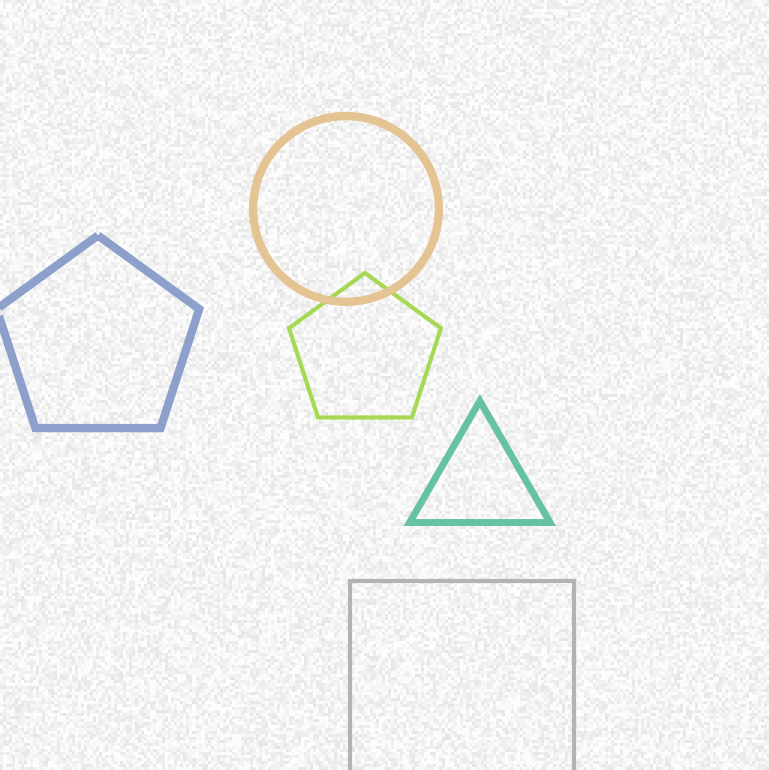[{"shape": "triangle", "thickness": 2.5, "radius": 0.53, "center": [0.623, 0.374]}, {"shape": "pentagon", "thickness": 3, "radius": 0.69, "center": [0.127, 0.556]}, {"shape": "pentagon", "thickness": 1.5, "radius": 0.52, "center": [0.474, 0.542]}, {"shape": "circle", "thickness": 3, "radius": 0.6, "center": [0.449, 0.729]}, {"shape": "square", "thickness": 1.5, "radius": 0.73, "center": [0.6, 0.1]}]